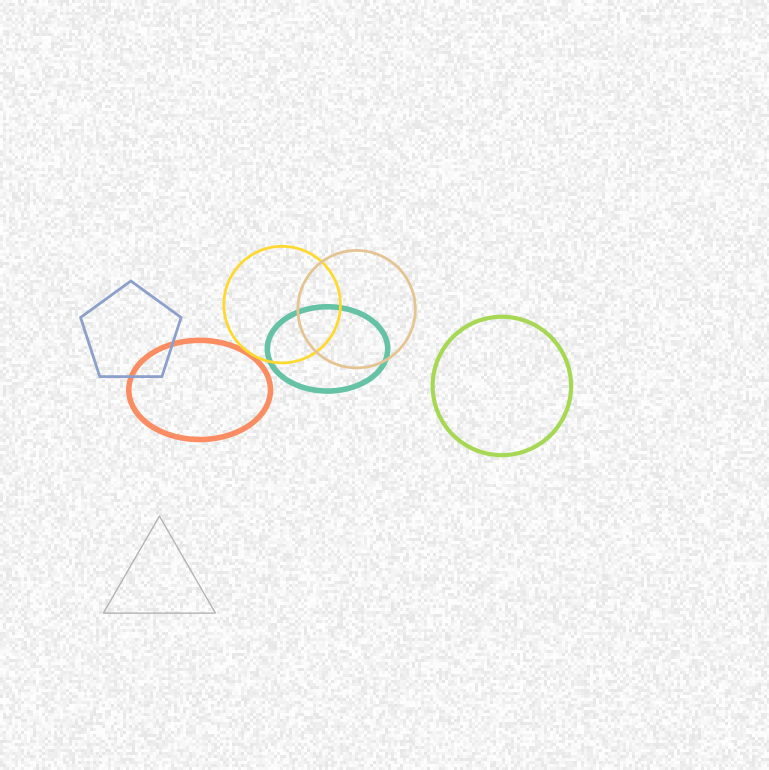[{"shape": "oval", "thickness": 2, "radius": 0.39, "center": [0.425, 0.547]}, {"shape": "oval", "thickness": 2, "radius": 0.46, "center": [0.259, 0.494]}, {"shape": "pentagon", "thickness": 1, "radius": 0.34, "center": [0.17, 0.566]}, {"shape": "circle", "thickness": 1.5, "radius": 0.45, "center": [0.652, 0.499]}, {"shape": "circle", "thickness": 1, "radius": 0.38, "center": [0.366, 0.604]}, {"shape": "circle", "thickness": 1, "radius": 0.38, "center": [0.463, 0.598]}, {"shape": "triangle", "thickness": 0.5, "radius": 0.42, "center": [0.207, 0.246]}]